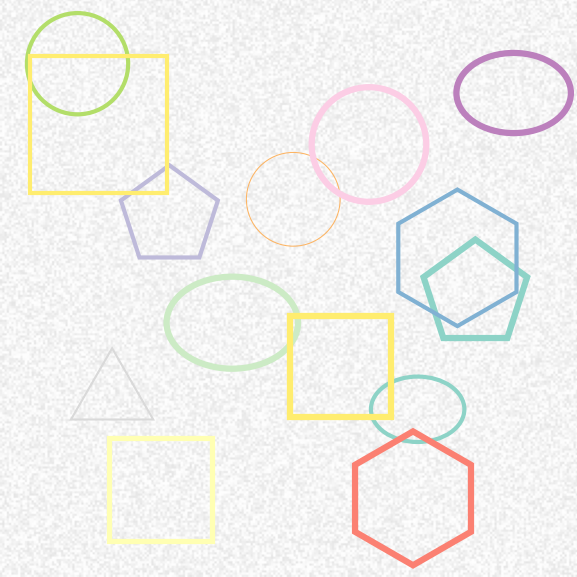[{"shape": "oval", "thickness": 2, "radius": 0.4, "center": [0.723, 0.29]}, {"shape": "pentagon", "thickness": 3, "radius": 0.47, "center": [0.823, 0.49]}, {"shape": "square", "thickness": 2.5, "radius": 0.45, "center": [0.278, 0.152]}, {"shape": "pentagon", "thickness": 2, "radius": 0.44, "center": [0.293, 0.625]}, {"shape": "hexagon", "thickness": 3, "radius": 0.58, "center": [0.715, 0.136]}, {"shape": "hexagon", "thickness": 2, "radius": 0.59, "center": [0.792, 0.553]}, {"shape": "circle", "thickness": 0.5, "radius": 0.41, "center": [0.508, 0.654]}, {"shape": "circle", "thickness": 2, "radius": 0.44, "center": [0.134, 0.889]}, {"shape": "circle", "thickness": 3, "radius": 0.5, "center": [0.639, 0.749]}, {"shape": "triangle", "thickness": 1, "radius": 0.41, "center": [0.194, 0.314]}, {"shape": "oval", "thickness": 3, "radius": 0.5, "center": [0.889, 0.838]}, {"shape": "oval", "thickness": 3, "radius": 0.57, "center": [0.402, 0.44]}, {"shape": "square", "thickness": 2, "radius": 0.59, "center": [0.17, 0.783]}, {"shape": "square", "thickness": 3, "radius": 0.44, "center": [0.59, 0.364]}]